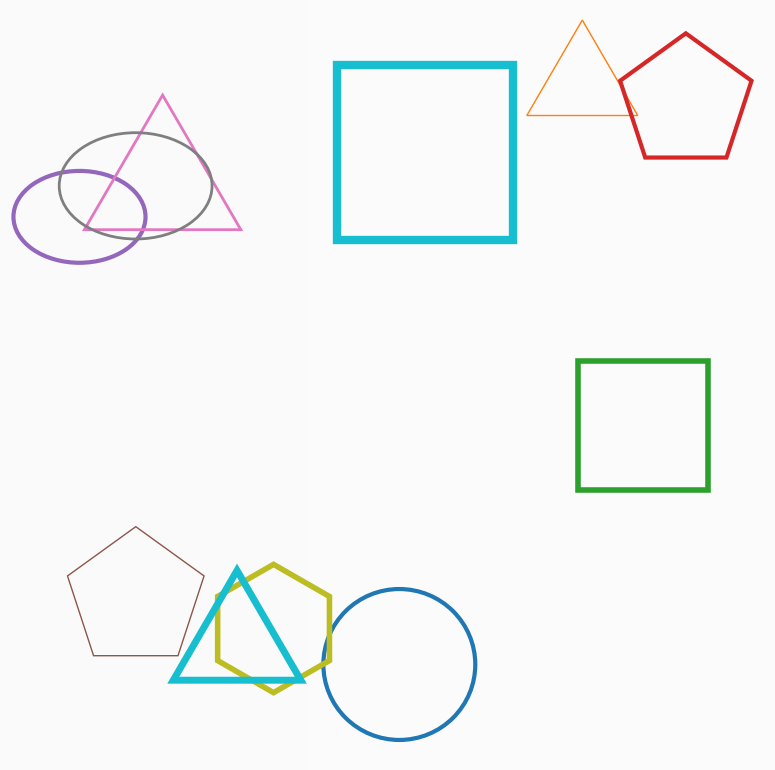[{"shape": "circle", "thickness": 1.5, "radius": 0.49, "center": [0.515, 0.137]}, {"shape": "triangle", "thickness": 0.5, "radius": 0.41, "center": [0.751, 0.891]}, {"shape": "square", "thickness": 2, "radius": 0.42, "center": [0.829, 0.447]}, {"shape": "pentagon", "thickness": 1.5, "radius": 0.45, "center": [0.885, 0.868]}, {"shape": "oval", "thickness": 1.5, "radius": 0.43, "center": [0.103, 0.718]}, {"shape": "pentagon", "thickness": 0.5, "radius": 0.46, "center": [0.175, 0.223]}, {"shape": "triangle", "thickness": 1, "radius": 0.58, "center": [0.21, 0.76]}, {"shape": "oval", "thickness": 1, "radius": 0.49, "center": [0.175, 0.759]}, {"shape": "hexagon", "thickness": 2, "radius": 0.42, "center": [0.353, 0.184]}, {"shape": "square", "thickness": 3, "radius": 0.57, "center": [0.549, 0.802]}, {"shape": "triangle", "thickness": 2.5, "radius": 0.47, "center": [0.306, 0.164]}]